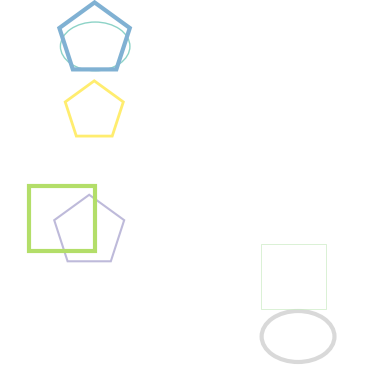[{"shape": "oval", "thickness": 1, "radius": 0.45, "center": [0.247, 0.88]}, {"shape": "pentagon", "thickness": 1.5, "radius": 0.48, "center": [0.232, 0.399]}, {"shape": "pentagon", "thickness": 3, "radius": 0.48, "center": [0.246, 0.898]}, {"shape": "square", "thickness": 3, "radius": 0.42, "center": [0.161, 0.433]}, {"shape": "oval", "thickness": 3, "radius": 0.47, "center": [0.774, 0.126]}, {"shape": "square", "thickness": 0.5, "radius": 0.42, "center": [0.762, 0.282]}, {"shape": "pentagon", "thickness": 2, "radius": 0.4, "center": [0.245, 0.711]}]